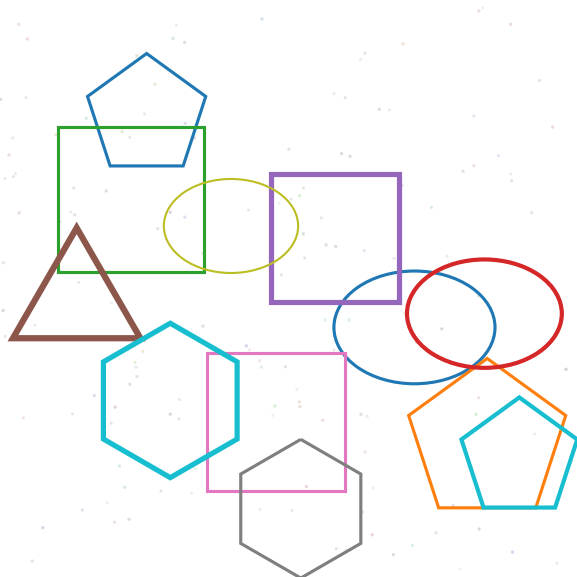[{"shape": "oval", "thickness": 1.5, "radius": 0.7, "center": [0.718, 0.432]}, {"shape": "pentagon", "thickness": 1.5, "radius": 0.54, "center": [0.254, 0.799]}, {"shape": "pentagon", "thickness": 1.5, "radius": 0.71, "center": [0.844, 0.235]}, {"shape": "square", "thickness": 1.5, "radius": 0.63, "center": [0.227, 0.654]}, {"shape": "oval", "thickness": 2, "radius": 0.67, "center": [0.839, 0.456]}, {"shape": "square", "thickness": 2.5, "radius": 0.55, "center": [0.58, 0.588]}, {"shape": "triangle", "thickness": 3, "radius": 0.64, "center": [0.133, 0.477]}, {"shape": "square", "thickness": 1.5, "radius": 0.6, "center": [0.478, 0.269]}, {"shape": "hexagon", "thickness": 1.5, "radius": 0.6, "center": [0.521, 0.118]}, {"shape": "oval", "thickness": 1, "radius": 0.58, "center": [0.4, 0.608]}, {"shape": "hexagon", "thickness": 2.5, "radius": 0.67, "center": [0.295, 0.306]}, {"shape": "pentagon", "thickness": 2, "radius": 0.53, "center": [0.899, 0.206]}]